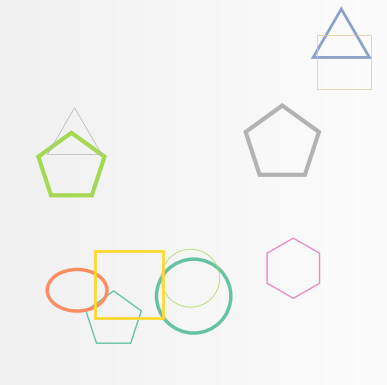[{"shape": "pentagon", "thickness": 1, "radius": 0.38, "center": [0.293, 0.169]}, {"shape": "circle", "thickness": 2.5, "radius": 0.48, "center": [0.5, 0.231]}, {"shape": "oval", "thickness": 2.5, "radius": 0.39, "center": [0.199, 0.246]}, {"shape": "triangle", "thickness": 2, "radius": 0.42, "center": [0.881, 0.893]}, {"shape": "hexagon", "thickness": 1, "radius": 0.39, "center": [0.757, 0.303]}, {"shape": "pentagon", "thickness": 3, "radius": 0.45, "center": [0.184, 0.565]}, {"shape": "circle", "thickness": 0.5, "radius": 0.38, "center": [0.492, 0.277]}, {"shape": "square", "thickness": 2, "radius": 0.44, "center": [0.333, 0.261]}, {"shape": "square", "thickness": 0.5, "radius": 0.35, "center": [0.887, 0.839]}, {"shape": "pentagon", "thickness": 3, "radius": 0.5, "center": [0.728, 0.626]}, {"shape": "triangle", "thickness": 0.5, "radius": 0.41, "center": [0.192, 0.639]}]